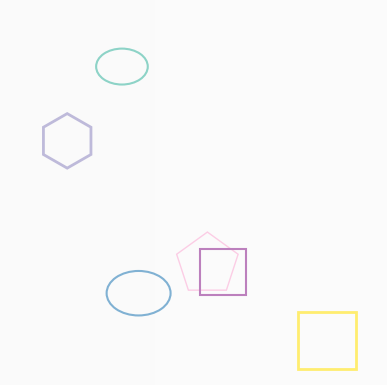[{"shape": "oval", "thickness": 1.5, "radius": 0.33, "center": [0.315, 0.827]}, {"shape": "hexagon", "thickness": 2, "radius": 0.35, "center": [0.173, 0.634]}, {"shape": "oval", "thickness": 1.5, "radius": 0.41, "center": [0.358, 0.238]}, {"shape": "pentagon", "thickness": 1, "radius": 0.42, "center": [0.535, 0.314]}, {"shape": "square", "thickness": 1.5, "radius": 0.3, "center": [0.575, 0.294]}, {"shape": "square", "thickness": 2, "radius": 0.37, "center": [0.844, 0.115]}]